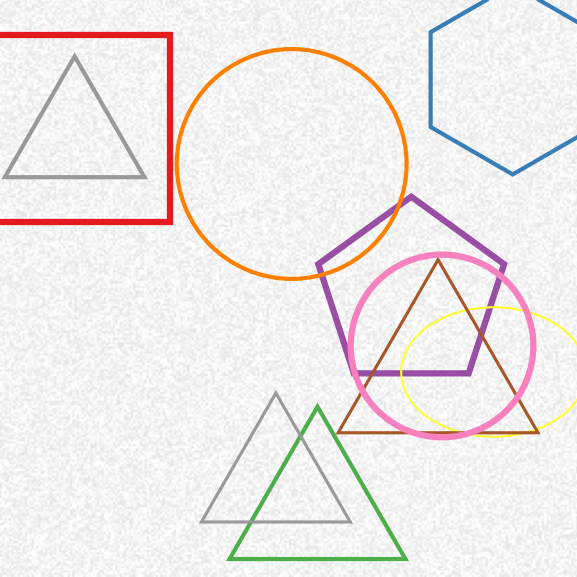[{"shape": "square", "thickness": 3, "radius": 0.81, "center": [0.134, 0.777]}, {"shape": "hexagon", "thickness": 2, "radius": 0.82, "center": [0.888, 0.861]}, {"shape": "triangle", "thickness": 2, "radius": 0.88, "center": [0.55, 0.119]}, {"shape": "pentagon", "thickness": 3, "radius": 0.85, "center": [0.712, 0.489]}, {"shape": "circle", "thickness": 2, "radius": 1.0, "center": [0.505, 0.715]}, {"shape": "oval", "thickness": 1, "radius": 0.8, "center": [0.855, 0.355]}, {"shape": "triangle", "thickness": 1.5, "radius": 1.0, "center": [0.759, 0.35]}, {"shape": "circle", "thickness": 3, "radius": 0.79, "center": [0.765, 0.4]}, {"shape": "triangle", "thickness": 1.5, "radius": 0.74, "center": [0.478, 0.17]}, {"shape": "triangle", "thickness": 2, "radius": 0.7, "center": [0.129, 0.762]}]